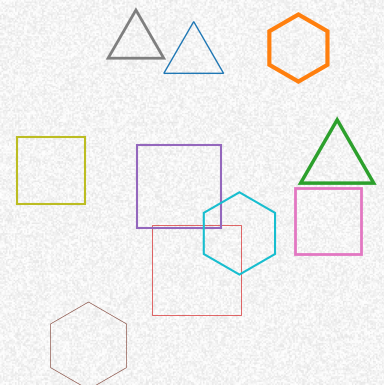[{"shape": "triangle", "thickness": 1, "radius": 0.45, "center": [0.503, 0.854]}, {"shape": "hexagon", "thickness": 3, "radius": 0.44, "center": [0.775, 0.875]}, {"shape": "triangle", "thickness": 2.5, "radius": 0.55, "center": [0.876, 0.579]}, {"shape": "square", "thickness": 0.5, "radius": 0.58, "center": [0.511, 0.299]}, {"shape": "square", "thickness": 1.5, "radius": 0.54, "center": [0.465, 0.515]}, {"shape": "hexagon", "thickness": 0.5, "radius": 0.57, "center": [0.23, 0.102]}, {"shape": "square", "thickness": 2, "radius": 0.43, "center": [0.852, 0.426]}, {"shape": "triangle", "thickness": 2, "radius": 0.42, "center": [0.353, 0.891]}, {"shape": "square", "thickness": 1.5, "radius": 0.44, "center": [0.133, 0.557]}, {"shape": "hexagon", "thickness": 1.5, "radius": 0.53, "center": [0.622, 0.394]}]